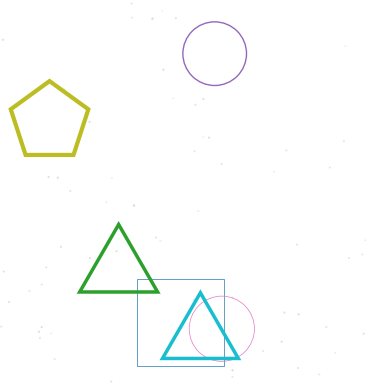[{"shape": "square", "thickness": 0.5, "radius": 0.57, "center": [0.469, 0.162]}, {"shape": "triangle", "thickness": 2.5, "radius": 0.58, "center": [0.308, 0.3]}, {"shape": "circle", "thickness": 1, "radius": 0.41, "center": [0.558, 0.861]}, {"shape": "circle", "thickness": 0.5, "radius": 0.42, "center": [0.576, 0.146]}, {"shape": "pentagon", "thickness": 3, "radius": 0.53, "center": [0.129, 0.683]}, {"shape": "triangle", "thickness": 2.5, "radius": 0.57, "center": [0.52, 0.126]}]